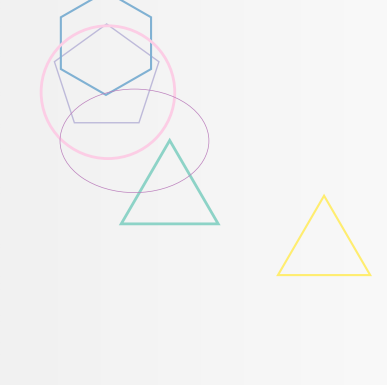[{"shape": "triangle", "thickness": 2, "radius": 0.72, "center": [0.438, 0.491]}, {"shape": "pentagon", "thickness": 1, "radius": 0.71, "center": [0.275, 0.796]}, {"shape": "hexagon", "thickness": 1.5, "radius": 0.67, "center": [0.273, 0.888]}, {"shape": "circle", "thickness": 2, "radius": 0.86, "center": [0.279, 0.761]}, {"shape": "oval", "thickness": 0.5, "radius": 0.96, "center": [0.347, 0.634]}, {"shape": "triangle", "thickness": 1.5, "radius": 0.69, "center": [0.836, 0.354]}]